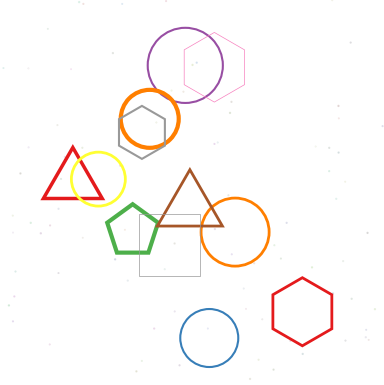[{"shape": "hexagon", "thickness": 2, "radius": 0.44, "center": [0.785, 0.19]}, {"shape": "triangle", "thickness": 2.5, "radius": 0.44, "center": [0.189, 0.529]}, {"shape": "circle", "thickness": 1.5, "radius": 0.38, "center": [0.544, 0.122]}, {"shape": "pentagon", "thickness": 3, "radius": 0.35, "center": [0.345, 0.4]}, {"shape": "circle", "thickness": 1.5, "radius": 0.49, "center": [0.481, 0.83]}, {"shape": "circle", "thickness": 3, "radius": 0.38, "center": [0.389, 0.691]}, {"shape": "circle", "thickness": 2, "radius": 0.44, "center": [0.611, 0.397]}, {"shape": "circle", "thickness": 2, "radius": 0.35, "center": [0.256, 0.535]}, {"shape": "triangle", "thickness": 2, "radius": 0.49, "center": [0.493, 0.462]}, {"shape": "hexagon", "thickness": 0.5, "radius": 0.45, "center": [0.557, 0.825]}, {"shape": "square", "thickness": 0.5, "radius": 0.4, "center": [0.441, 0.364]}, {"shape": "hexagon", "thickness": 1.5, "radius": 0.34, "center": [0.369, 0.656]}]